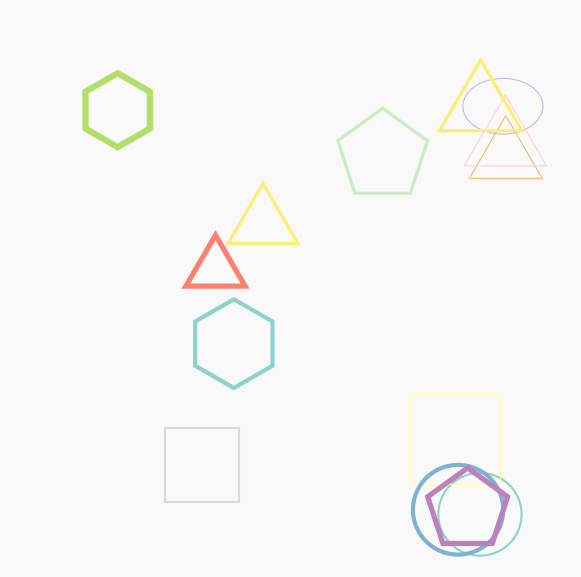[{"shape": "circle", "thickness": 1, "radius": 0.36, "center": [0.826, 0.109]}, {"shape": "hexagon", "thickness": 2, "radius": 0.38, "center": [0.402, 0.404]}, {"shape": "square", "thickness": 0.5, "radius": 0.39, "center": [0.783, 0.239]}, {"shape": "oval", "thickness": 0.5, "radius": 0.34, "center": [0.865, 0.815]}, {"shape": "triangle", "thickness": 2.5, "radius": 0.29, "center": [0.371, 0.533]}, {"shape": "circle", "thickness": 2, "radius": 0.39, "center": [0.788, 0.116]}, {"shape": "triangle", "thickness": 0.5, "radius": 0.36, "center": [0.87, 0.726]}, {"shape": "hexagon", "thickness": 3, "radius": 0.32, "center": [0.202, 0.808]}, {"shape": "triangle", "thickness": 0.5, "radius": 0.41, "center": [0.869, 0.753]}, {"shape": "square", "thickness": 1, "radius": 0.32, "center": [0.348, 0.194]}, {"shape": "pentagon", "thickness": 2.5, "radius": 0.36, "center": [0.805, 0.117]}, {"shape": "pentagon", "thickness": 1.5, "radius": 0.41, "center": [0.658, 0.73]}, {"shape": "triangle", "thickness": 1.5, "radius": 0.41, "center": [0.827, 0.814]}, {"shape": "triangle", "thickness": 1.5, "radius": 0.35, "center": [0.452, 0.612]}]